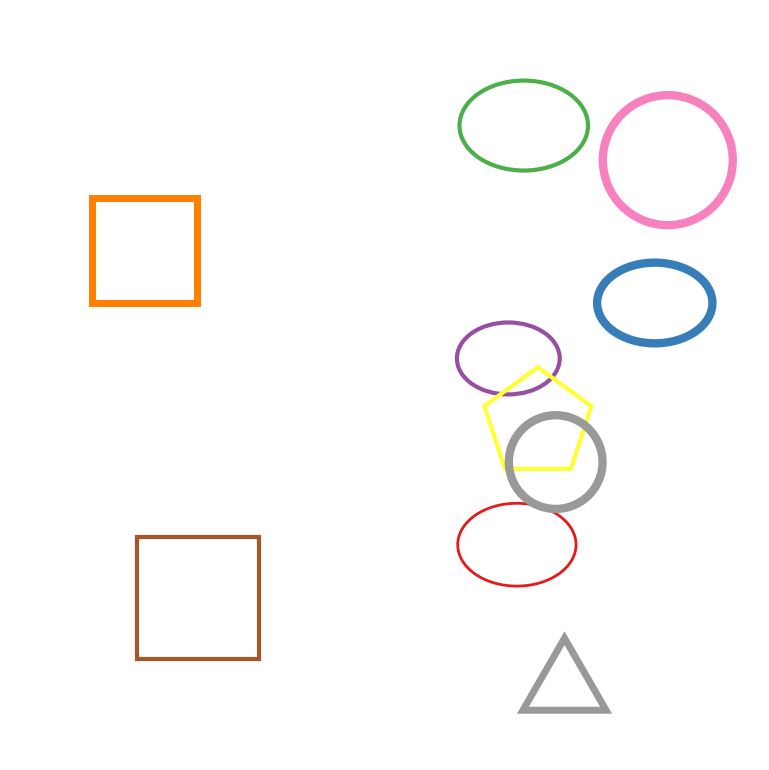[{"shape": "oval", "thickness": 1, "radius": 0.38, "center": [0.671, 0.293]}, {"shape": "oval", "thickness": 3, "radius": 0.37, "center": [0.85, 0.607]}, {"shape": "oval", "thickness": 1.5, "radius": 0.42, "center": [0.68, 0.837]}, {"shape": "oval", "thickness": 1.5, "radius": 0.33, "center": [0.66, 0.534]}, {"shape": "square", "thickness": 2.5, "radius": 0.34, "center": [0.188, 0.674]}, {"shape": "pentagon", "thickness": 1.5, "radius": 0.36, "center": [0.699, 0.45]}, {"shape": "square", "thickness": 1.5, "radius": 0.4, "center": [0.257, 0.224]}, {"shape": "circle", "thickness": 3, "radius": 0.42, "center": [0.867, 0.792]}, {"shape": "circle", "thickness": 3, "radius": 0.3, "center": [0.722, 0.4]}, {"shape": "triangle", "thickness": 2.5, "radius": 0.31, "center": [0.733, 0.109]}]